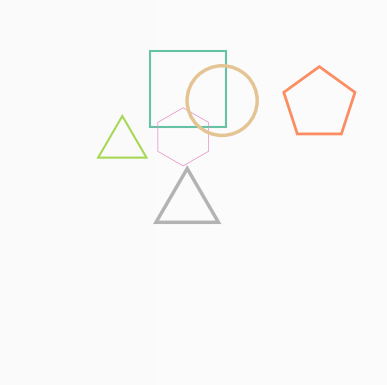[{"shape": "square", "thickness": 1.5, "radius": 0.49, "center": [0.484, 0.769]}, {"shape": "pentagon", "thickness": 2, "radius": 0.48, "center": [0.824, 0.73]}, {"shape": "hexagon", "thickness": 0.5, "radius": 0.38, "center": [0.473, 0.645]}, {"shape": "triangle", "thickness": 1.5, "radius": 0.36, "center": [0.316, 0.627]}, {"shape": "circle", "thickness": 2.5, "radius": 0.45, "center": [0.573, 0.739]}, {"shape": "triangle", "thickness": 2.5, "radius": 0.47, "center": [0.483, 0.469]}]